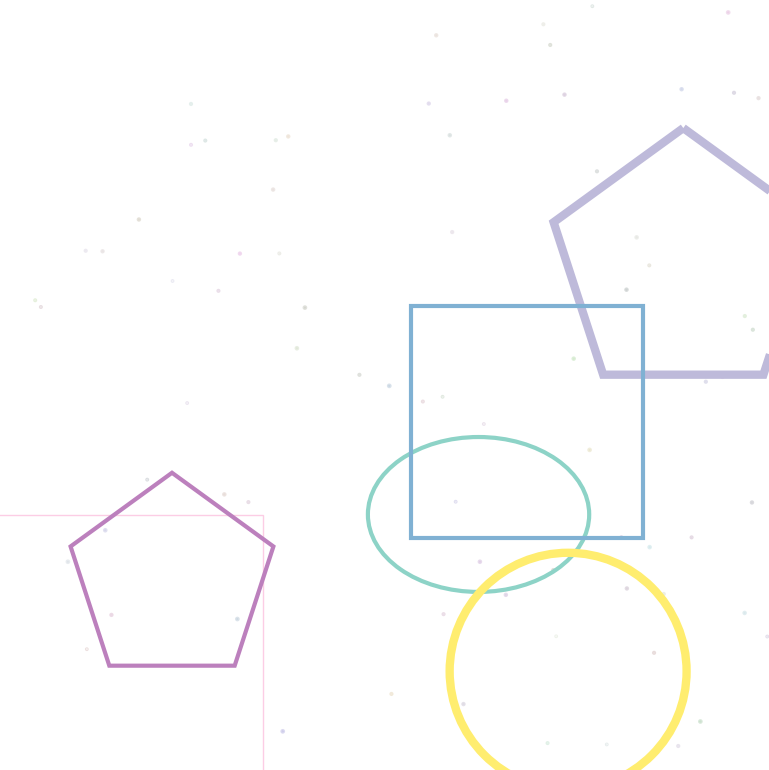[{"shape": "oval", "thickness": 1.5, "radius": 0.72, "center": [0.621, 0.332]}, {"shape": "pentagon", "thickness": 3, "radius": 0.89, "center": [0.887, 0.657]}, {"shape": "square", "thickness": 1.5, "radius": 0.75, "center": [0.685, 0.452]}, {"shape": "square", "thickness": 0.5, "radius": 0.96, "center": [0.15, 0.14]}, {"shape": "pentagon", "thickness": 1.5, "radius": 0.69, "center": [0.223, 0.248]}, {"shape": "circle", "thickness": 3, "radius": 0.77, "center": [0.738, 0.128]}]